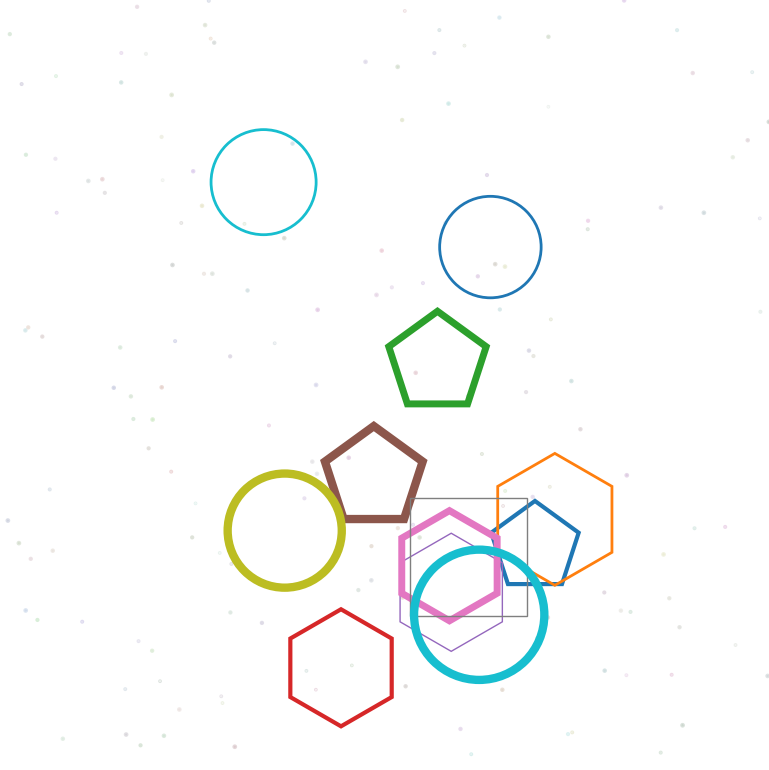[{"shape": "pentagon", "thickness": 1.5, "radius": 0.3, "center": [0.695, 0.29]}, {"shape": "circle", "thickness": 1, "radius": 0.33, "center": [0.637, 0.679]}, {"shape": "hexagon", "thickness": 1, "radius": 0.43, "center": [0.721, 0.325]}, {"shape": "pentagon", "thickness": 2.5, "radius": 0.33, "center": [0.568, 0.529]}, {"shape": "hexagon", "thickness": 1.5, "radius": 0.38, "center": [0.443, 0.133]}, {"shape": "hexagon", "thickness": 0.5, "radius": 0.38, "center": [0.586, 0.231]}, {"shape": "pentagon", "thickness": 3, "radius": 0.33, "center": [0.485, 0.38]}, {"shape": "hexagon", "thickness": 2.5, "radius": 0.36, "center": [0.584, 0.265]}, {"shape": "square", "thickness": 0.5, "radius": 0.38, "center": [0.608, 0.276]}, {"shape": "circle", "thickness": 3, "radius": 0.37, "center": [0.37, 0.311]}, {"shape": "circle", "thickness": 3, "radius": 0.42, "center": [0.622, 0.202]}, {"shape": "circle", "thickness": 1, "radius": 0.34, "center": [0.342, 0.763]}]